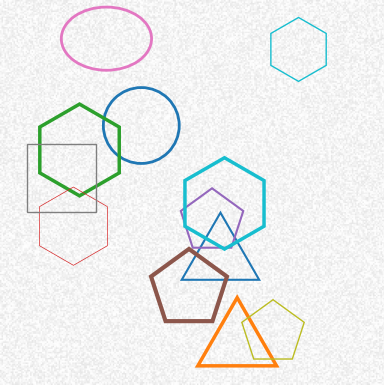[{"shape": "circle", "thickness": 2, "radius": 0.49, "center": [0.367, 0.674]}, {"shape": "triangle", "thickness": 1.5, "radius": 0.58, "center": [0.573, 0.331]}, {"shape": "triangle", "thickness": 2.5, "radius": 0.59, "center": [0.616, 0.109]}, {"shape": "hexagon", "thickness": 2.5, "radius": 0.6, "center": [0.207, 0.61]}, {"shape": "hexagon", "thickness": 0.5, "radius": 0.51, "center": [0.191, 0.413]}, {"shape": "pentagon", "thickness": 1.5, "radius": 0.43, "center": [0.551, 0.426]}, {"shape": "pentagon", "thickness": 3, "radius": 0.52, "center": [0.491, 0.25]}, {"shape": "oval", "thickness": 2, "radius": 0.59, "center": [0.276, 0.9]}, {"shape": "square", "thickness": 1, "radius": 0.44, "center": [0.16, 0.538]}, {"shape": "pentagon", "thickness": 1, "radius": 0.43, "center": [0.709, 0.136]}, {"shape": "hexagon", "thickness": 1, "radius": 0.41, "center": [0.775, 0.872]}, {"shape": "hexagon", "thickness": 2.5, "radius": 0.59, "center": [0.583, 0.472]}]